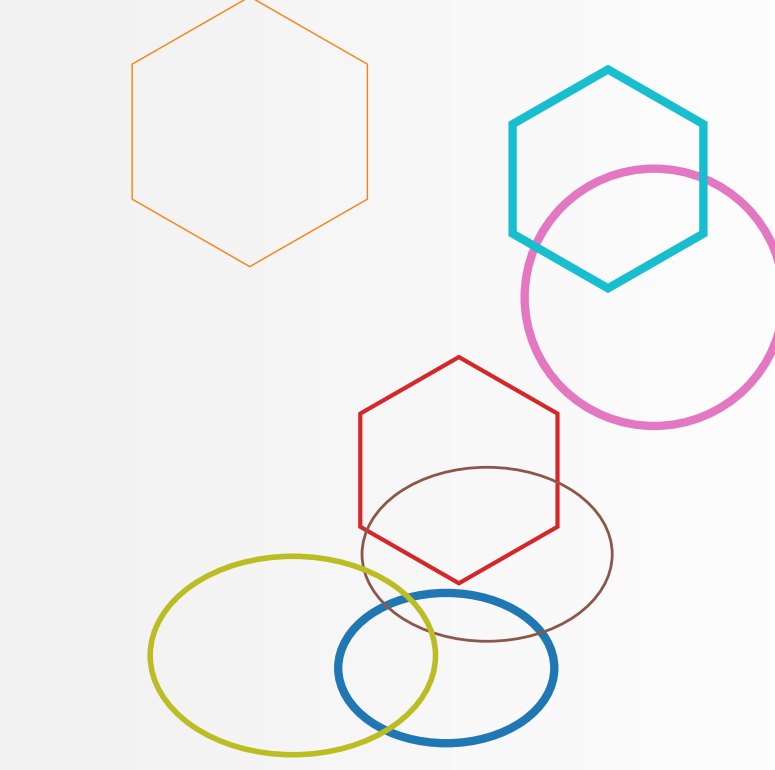[{"shape": "oval", "thickness": 3, "radius": 0.7, "center": [0.576, 0.132]}, {"shape": "hexagon", "thickness": 0.5, "radius": 0.88, "center": [0.322, 0.829]}, {"shape": "hexagon", "thickness": 1.5, "radius": 0.73, "center": [0.592, 0.389]}, {"shape": "oval", "thickness": 1, "radius": 0.81, "center": [0.629, 0.28]}, {"shape": "circle", "thickness": 3, "radius": 0.84, "center": [0.844, 0.614]}, {"shape": "oval", "thickness": 2, "radius": 0.92, "center": [0.378, 0.149]}, {"shape": "hexagon", "thickness": 3, "radius": 0.71, "center": [0.785, 0.768]}]